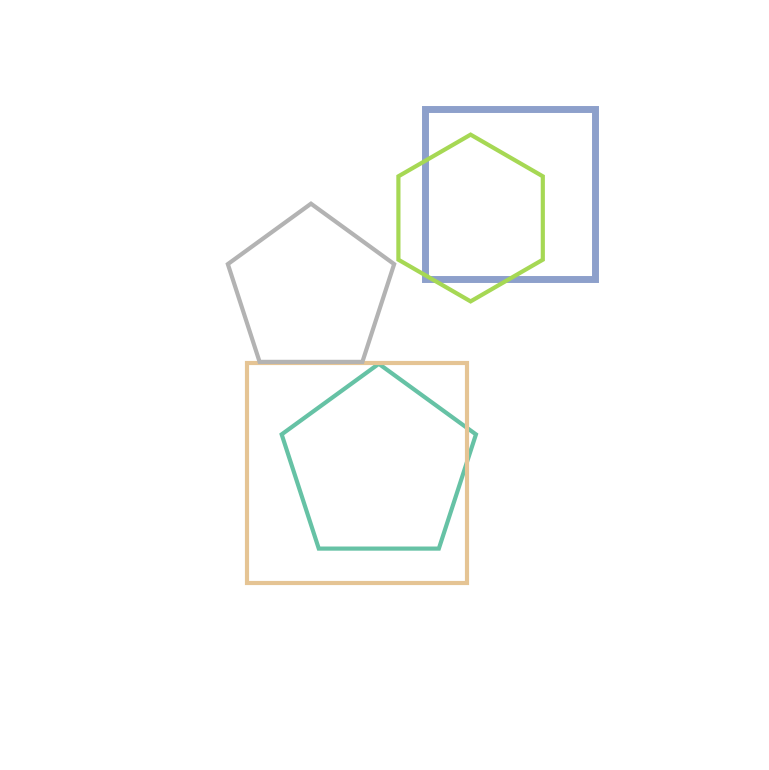[{"shape": "pentagon", "thickness": 1.5, "radius": 0.66, "center": [0.492, 0.395]}, {"shape": "square", "thickness": 2.5, "radius": 0.55, "center": [0.663, 0.748]}, {"shape": "hexagon", "thickness": 1.5, "radius": 0.54, "center": [0.611, 0.717]}, {"shape": "square", "thickness": 1.5, "radius": 0.71, "center": [0.464, 0.386]}, {"shape": "pentagon", "thickness": 1.5, "radius": 0.57, "center": [0.404, 0.622]}]